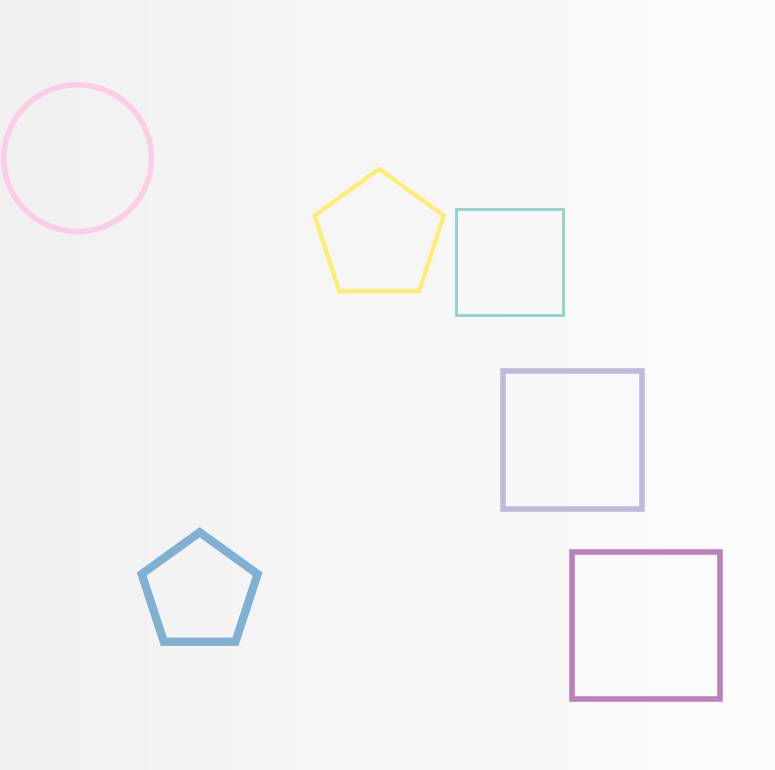[{"shape": "square", "thickness": 1, "radius": 0.34, "center": [0.658, 0.659]}, {"shape": "square", "thickness": 2, "radius": 0.45, "center": [0.739, 0.428]}, {"shape": "pentagon", "thickness": 3, "radius": 0.39, "center": [0.258, 0.23]}, {"shape": "circle", "thickness": 2, "radius": 0.48, "center": [0.1, 0.795]}, {"shape": "square", "thickness": 2, "radius": 0.48, "center": [0.834, 0.188]}, {"shape": "pentagon", "thickness": 1.5, "radius": 0.44, "center": [0.489, 0.693]}]